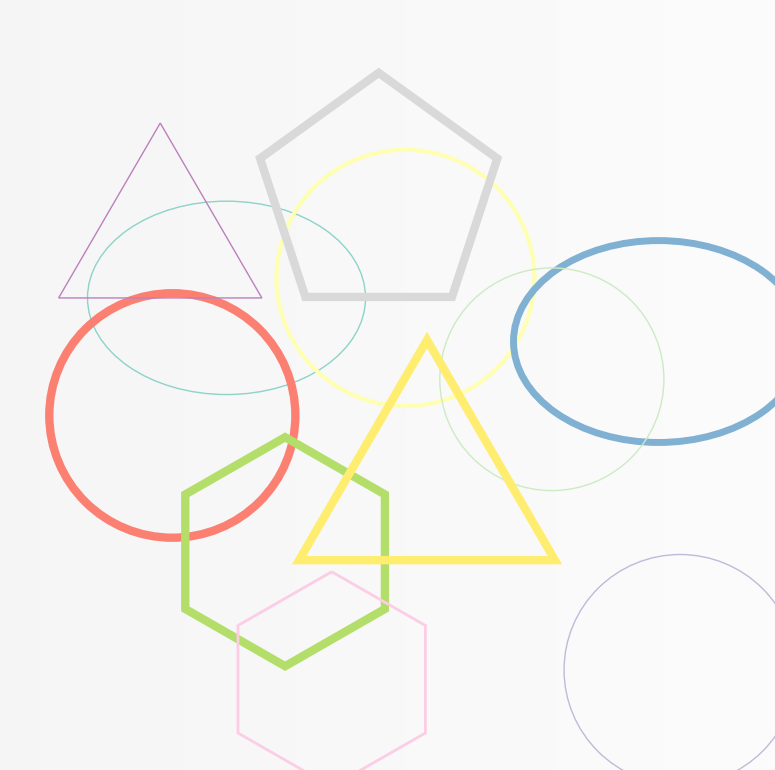[{"shape": "oval", "thickness": 0.5, "radius": 0.9, "center": [0.292, 0.613]}, {"shape": "circle", "thickness": 1.5, "radius": 0.83, "center": [0.523, 0.639]}, {"shape": "circle", "thickness": 0.5, "radius": 0.75, "center": [0.878, 0.13]}, {"shape": "circle", "thickness": 3, "radius": 0.79, "center": [0.222, 0.46]}, {"shape": "oval", "thickness": 2.5, "radius": 0.94, "center": [0.85, 0.556]}, {"shape": "hexagon", "thickness": 3, "radius": 0.74, "center": [0.368, 0.284]}, {"shape": "hexagon", "thickness": 1, "radius": 0.7, "center": [0.428, 0.118]}, {"shape": "pentagon", "thickness": 3, "radius": 0.8, "center": [0.489, 0.745]}, {"shape": "triangle", "thickness": 0.5, "radius": 0.76, "center": [0.207, 0.689]}, {"shape": "circle", "thickness": 0.5, "radius": 0.72, "center": [0.712, 0.507]}, {"shape": "triangle", "thickness": 3, "radius": 0.95, "center": [0.551, 0.368]}]